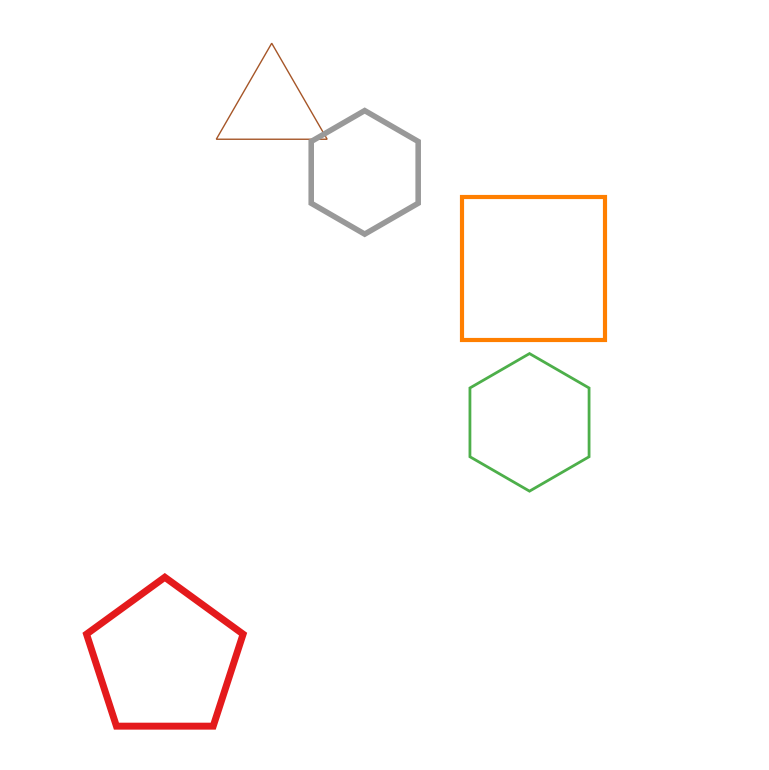[{"shape": "pentagon", "thickness": 2.5, "radius": 0.53, "center": [0.214, 0.143]}, {"shape": "hexagon", "thickness": 1, "radius": 0.45, "center": [0.688, 0.451]}, {"shape": "square", "thickness": 1.5, "radius": 0.46, "center": [0.692, 0.652]}, {"shape": "triangle", "thickness": 0.5, "radius": 0.42, "center": [0.353, 0.861]}, {"shape": "hexagon", "thickness": 2, "radius": 0.4, "center": [0.474, 0.776]}]